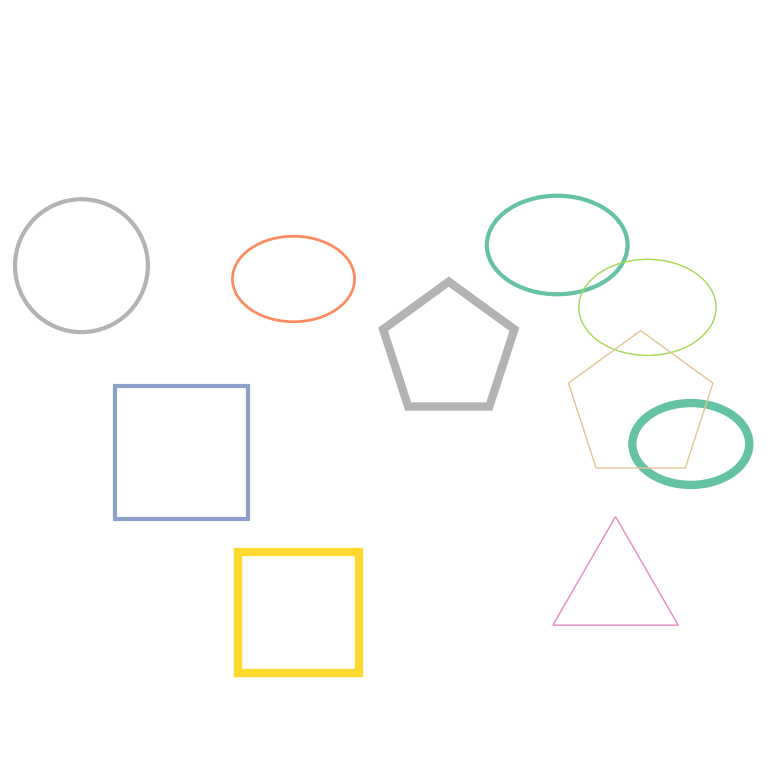[{"shape": "oval", "thickness": 1.5, "radius": 0.46, "center": [0.724, 0.682]}, {"shape": "oval", "thickness": 3, "radius": 0.38, "center": [0.897, 0.423]}, {"shape": "oval", "thickness": 1, "radius": 0.4, "center": [0.381, 0.638]}, {"shape": "square", "thickness": 1.5, "radius": 0.43, "center": [0.236, 0.412]}, {"shape": "triangle", "thickness": 0.5, "radius": 0.47, "center": [0.799, 0.235]}, {"shape": "oval", "thickness": 0.5, "radius": 0.45, "center": [0.841, 0.601]}, {"shape": "square", "thickness": 3, "radius": 0.39, "center": [0.388, 0.205]}, {"shape": "pentagon", "thickness": 0.5, "radius": 0.49, "center": [0.832, 0.472]}, {"shape": "circle", "thickness": 1.5, "radius": 0.43, "center": [0.106, 0.655]}, {"shape": "pentagon", "thickness": 3, "radius": 0.45, "center": [0.583, 0.545]}]